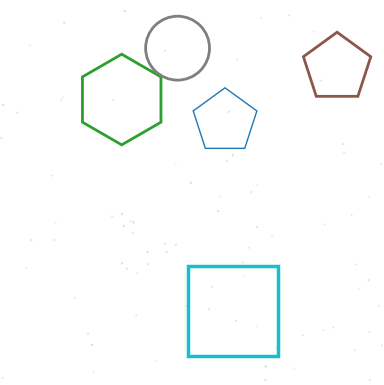[{"shape": "pentagon", "thickness": 1, "radius": 0.43, "center": [0.585, 0.685]}, {"shape": "hexagon", "thickness": 2, "radius": 0.59, "center": [0.316, 0.741]}, {"shape": "pentagon", "thickness": 2, "radius": 0.46, "center": [0.876, 0.824]}, {"shape": "circle", "thickness": 2, "radius": 0.41, "center": [0.461, 0.875]}, {"shape": "square", "thickness": 2.5, "radius": 0.58, "center": [0.606, 0.192]}]